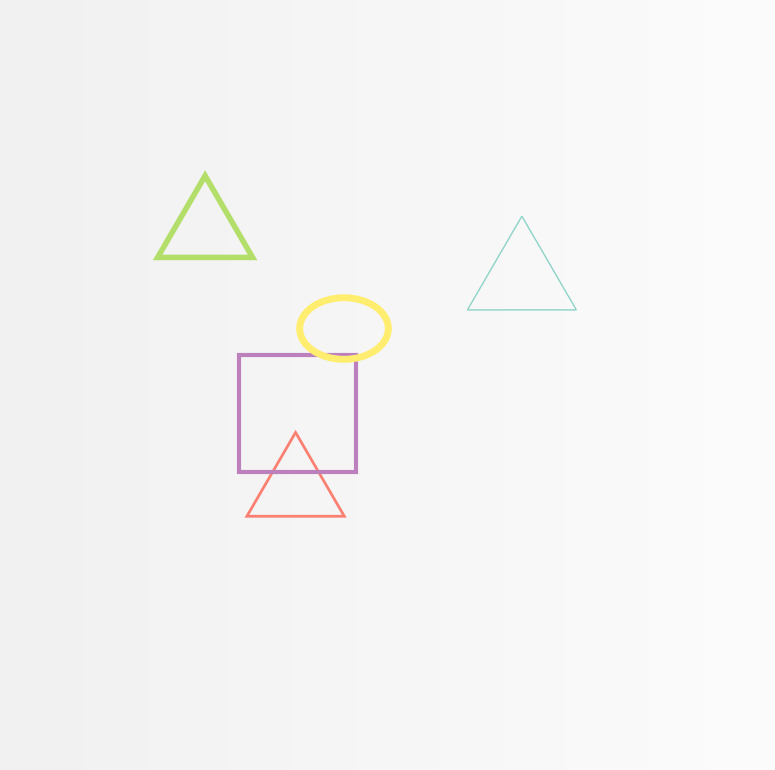[{"shape": "triangle", "thickness": 0.5, "radius": 0.41, "center": [0.673, 0.638]}, {"shape": "triangle", "thickness": 1, "radius": 0.36, "center": [0.381, 0.366]}, {"shape": "triangle", "thickness": 2, "radius": 0.35, "center": [0.265, 0.701]}, {"shape": "square", "thickness": 1.5, "radius": 0.38, "center": [0.384, 0.463]}, {"shape": "oval", "thickness": 2.5, "radius": 0.29, "center": [0.444, 0.573]}]